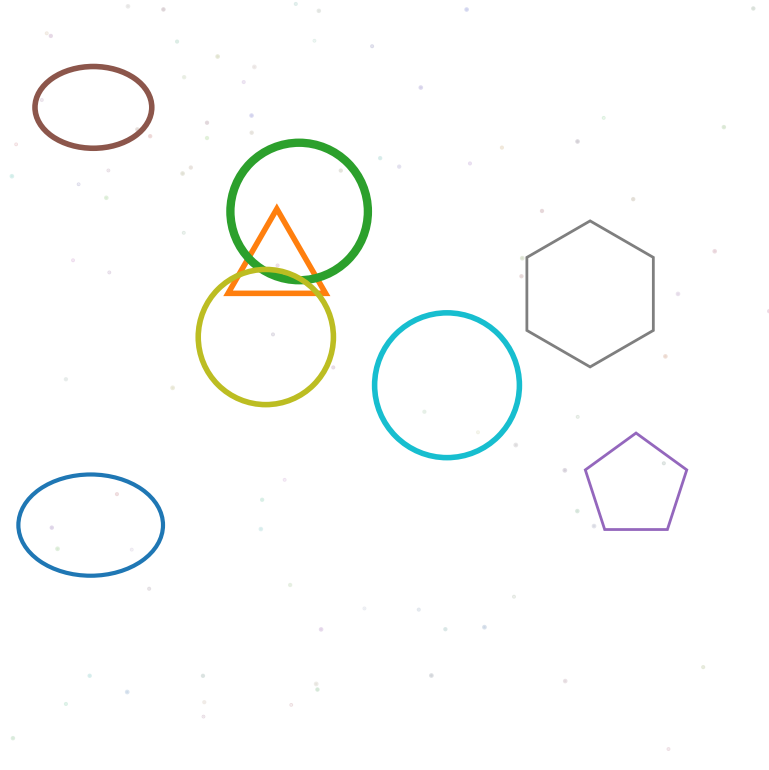[{"shape": "oval", "thickness": 1.5, "radius": 0.47, "center": [0.118, 0.318]}, {"shape": "triangle", "thickness": 2, "radius": 0.37, "center": [0.36, 0.656]}, {"shape": "circle", "thickness": 3, "radius": 0.45, "center": [0.389, 0.725]}, {"shape": "pentagon", "thickness": 1, "radius": 0.35, "center": [0.826, 0.368]}, {"shape": "oval", "thickness": 2, "radius": 0.38, "center": [0.121, 0.861]}, {"shape": "hexagon", "thickness": 1, "radius": 0.47, "center": [0.766, 0.618]}, {"shape": "circle", "thickness": 2, "radius": 0.44, "center": [0.345, 0.562]}, {"shape": "circle", "thickness": 2, "radius": 0.47, "center": [0.581, 0.5]}]